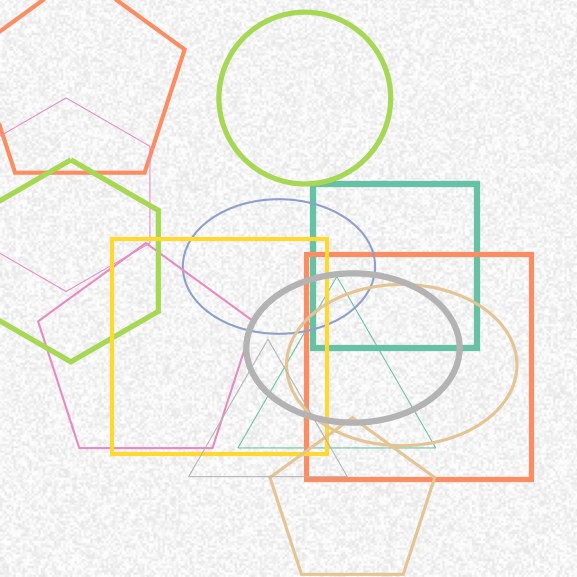[{"shape": "square", "thickness": 3, "radius": 0.71, "center": [0.684, 0.538]}, {"shape": "triangle", "thickness": 0.5, "radius": 0.99, "center": [0.583, 0.322]}, {"shape": "pentagon", "thickness": 2, "radius": 0.95, "center": [0.138, 0.854]}, {"shape": "square", "thickness": 2.5, "radius": 0.98, "center": [0.725, 0.365]}, {"shape": "oval", "thickness": 1, "radius": 0.83, "center": [0.483, 0.538]}, {"shape": "pentagon", "thickness": 1, "radius": 0.98, "center": [0.253, 0.382]}, {"shape": "hexagon", "thickness": 0.5, "radius": 0.84, "center": [0.114, 0.662]}, {"shape": "hexagon", "thickness": 2.5, "radius": 0.87, "center": [0.123, 0.547]}, {"shape": "circle", "thickness": 2.5, "radius": 0.74, "center": [0.528, 0.829]}, {"shape": "square", "thickness": 2, "radius": 0.93, "center": [0.38, 0.399]}, {"shape": "pentagon", "thickness": 1.5, "radius": 0.75, "center": [0.61, 0.126]}, {"shape": "oval", "thickness": 1.5, "radius": 1.0, "center": [0.696, 0.367]}, {"shape": "triangle", "thickness": 0.5, "radius": 0.79, "center": [0.464, 0.253]}, {"shape": "oval", "thickness": 3, "radius": 0.92, "center": [0.611, 0.397]}]